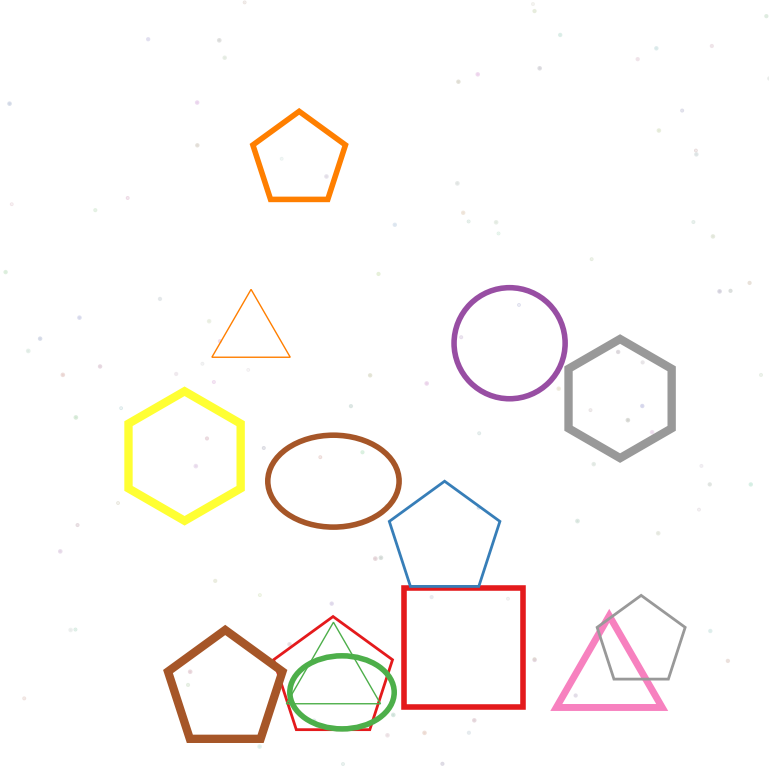[{"shape": "square", "thickness": 2, "radius": 0.39, "center": [0.602, 0.158]}, {"shape": "pentagon", "thickness": 1, "radius": 0.41, "center": [0.433, 0.118]}, {"shape": "pentagon", "thickness": 1, "radius": 0.38, "center": [0.577, 0.3]}, {"shape": "triangle", "thickness": 0.5, "radius": 0.35, "center": [0.433, 0.121]}, {"shape": "oval", "thickness": 2, "radius": 0.34, "center": [0.444, 0.101]}, {"shape": "circle", "thickness": 2, "radius": 0.36, "center": [0.662, 0.554]}, {"shape": "pentagon", "thickness": 2, "radius": 0.32, "center": [0.389, 0.792]}, {"shape": "triangle", "thickness": 0.5, "radius": 0.29, "center": [0.326, 0.565]}, {"shape": "hexagon", "thickness": 3, "radius": 0.42, "center": [0.24, 0.408]}, {"shape": "pentagon", "thickness": 3, "radius": 0.39, "center": [0.292, 0.104]}, {"shape": "oval", "thickness": 2, "radius": 0.43, "center": [0.433, 0.375]}, {"shape": "triangle", "thickness": 2.5, "radius": 0.4, "center": [0.791, 0.121]}, {"shape": "pentagon", "thickness": 1, "radius": 0.3, "center": [0.833, 0.167]}, {"shape": "hexagon", "thickness": 3, "radius": 0.39, "center": [0.805, 0.482]}]